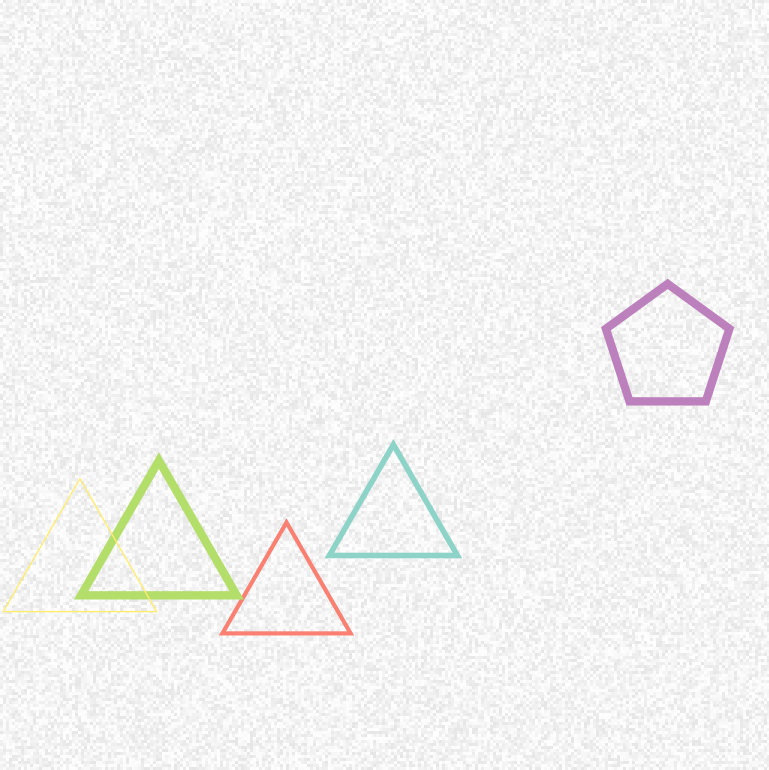[{"shape": "triangle", "thickness": 2, "radius": 0.48, "center": [0.511, 0.327]}, {"shape": "triangle", "thickness": 1.5, "radius": 0.48, "center": [0.372, 0.225]}, {"shape": "triangle", "thickness": 3, "radius": 0.58, "center": [0.206, 0.285]}, {"shape": "pentagon", "thickness": 3, "radius": 0.42, "center": [0.867, 0.547]}, {"shape": "triangle", "thickness": 0.5, "radius": 0.58, "center": [0.104, 0.263]}]